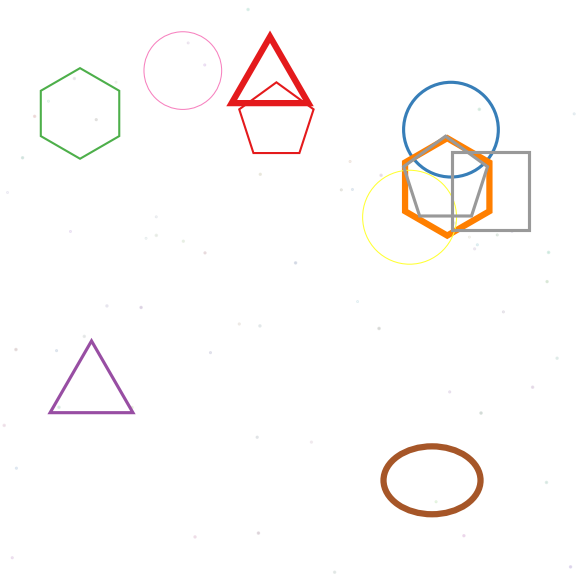[{"shape": "triangle", "thickness": 3, "radius": 0.38, "center": [0.468, 0.859]}, {"shape": "pentagon", "thickness": 1, "radius": 0.34, "center": [0.479, 0.789]}, {"shape": "circle", "thickness": 1.5, "radius": 0.41, "center": [0.781, 0.775]}, {"shape": "hexagon", "thickness": 1, "radius": 0.39, "center": [0.139, 0.803]}, {"shape": "triangle", "thickness": 1.5, "radius": 0.41, "center": [0.158, 0.326]}, {"shape": "hexagon", "thickness": 3, "radius": 0.42, "center": [0.774, 0.676]}, {"shape": "circle", "thickness": 0.5, "radius": 0.41, "center": [0.709, 0.623]}, {"shape": "oval", "thickness": 3, "radius": 0.42, "center": [0.748, 0.167]}, {"shape": "circle", "thickness": 0.5, "radius": 0.34, "center": [0.317, 0.877]}, {"shape": "square", "thickness": 1.5, "radius": 0.33, "center": [0.849, 0.668]}, {"shape": "pentagon", "thickness": 1.5, "radius": 0.38, "center": [0.772, 0.687]}]